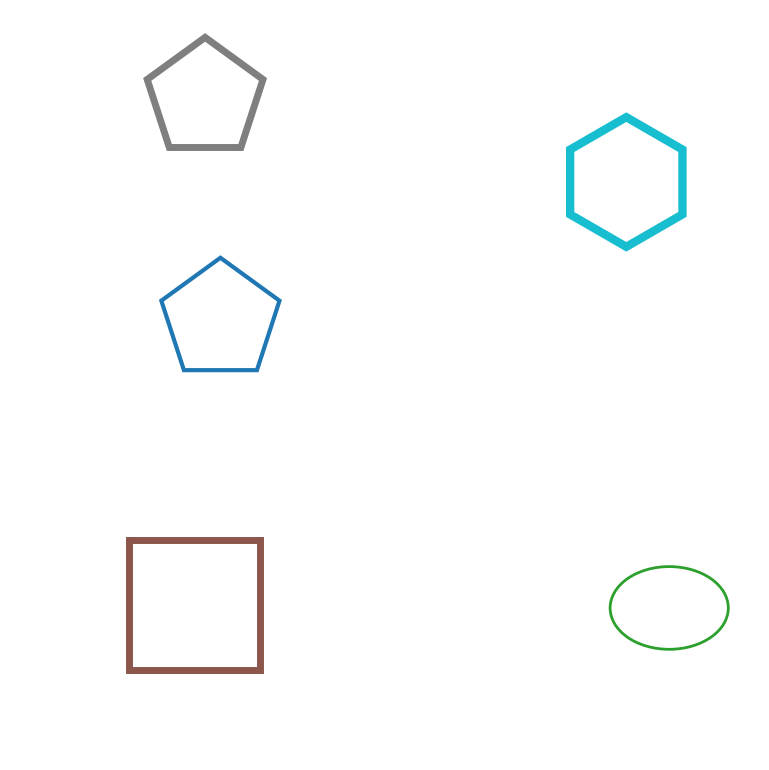[{"shape": "pentagon", "thickness": 1.5, "radius": 0.4, "center": [0.286, 0.585]}, {"shape": "oval", "thickness": 1, "radius": 0.38, "center": [0.869, 0.21]}, {"shape": "square", "thickness": 2.5, "radius": 0.42, "center": [0.252, 0.214]}, {"shape": "pentagon", "thickness": 2.5, "radius": 0.4, "center": [0.266, 0.872]}, {"shape": "hexagon", "thickness": 3, "radius": 0.42, "center": [0.813, 0.764]}]